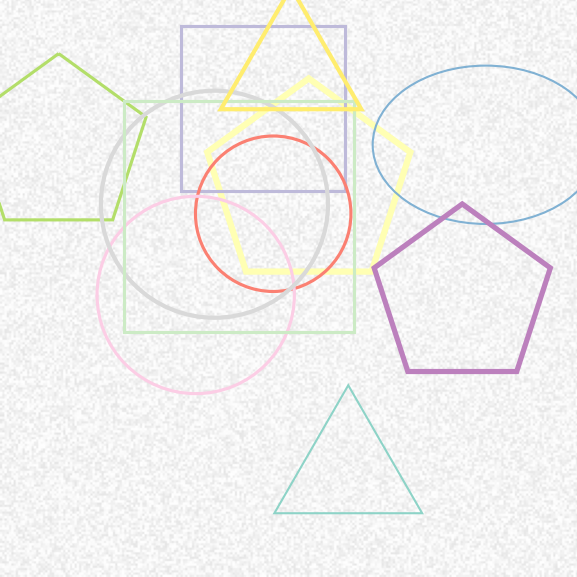[{"shape": "triangle", "thickness": 1, "radius": 0.74, "center": [0.603, 0.184]}, {"shape": "pentagon", "thickness": 3, "radius": 0.92, "center": [0.535, 0.678]}, {"shape": "square", "thickness": 1.5, "radius": 0.71, "center": [0.455, 0.811]}, {"shape": "circle", "thickness": 1.5, "radius": 0.67, "center": [0.473, 0.629]}, {"shape": "oval", "thickness": 1, "radius": 0.98, "center": [0.841, 0.748]}, {"shape": "pentagon", "thickness": 1.5, "radius": 0.8, "center": [0.102, 0.747]}, {"shape": "circle", "thickness": 1.5, "radius": 0.85, "center": [0.339, 0.488]}, {"shape": "circle", "thickness": 2, "radius": 0.98, "center": [0.371, 0.645]}, {"shape": "pentagon", "thickness": 2.5, "radius": 0.8, "center": [0.8, 0.486]}, {"shape": "square", "thickness": 1.5, "radius": 1.0, "center": [0.414, 0.624]}, {"shape": "triangle", "thickness": 2, "radius": 0.7, "center": [0.504, 0.88]}]